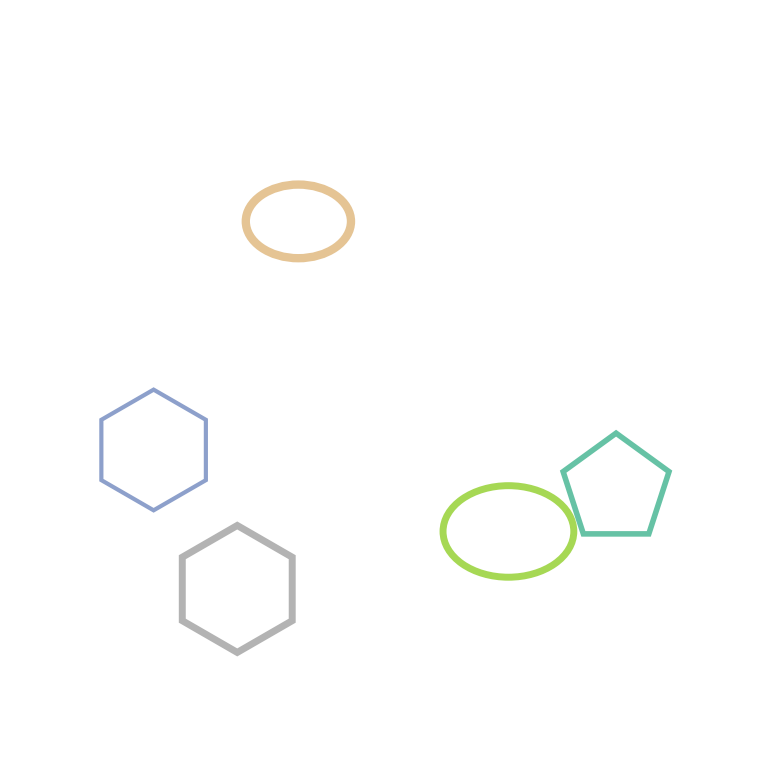[{"shape": "pentagon", "thickness": 2, "radius": 0.36, "center": [0.8, 0.365]}, {"shape": "hexagon", "thickness": 1.5, "radius": 0.39, "center": [0.2, 0.416]}, {"shape": "oval", "thickness": 2.5, "radius": 0.42, "center": [0.66, 0.31]}, {"shape": "oval", "thickness": 3, "radius": 0.34, "center": [0.388, 0.712]}, {"shape": "hexagon", "thickness": 2.5, "radius": 0.41, "center": [0.308, 0.235]}]